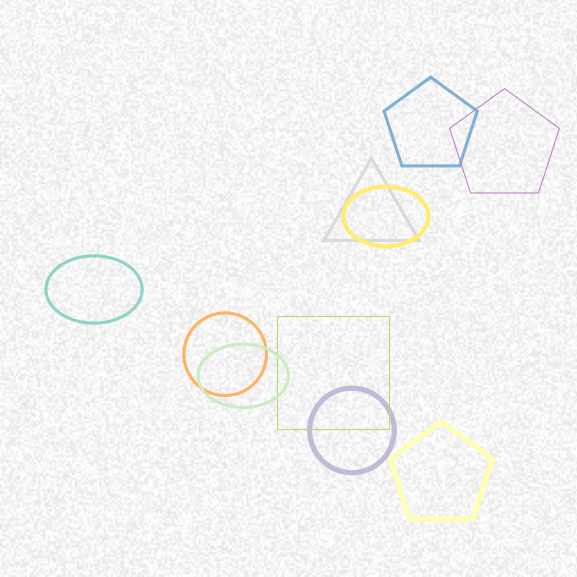[{"shape": "oval", "thickness": 1.5, "radius": 0.42, "center": [0.163, 0.498]}, {"shape": "pentagon", "thickness": 2.5, "radius": 0.47, "center": [0.764, 0.176]}, {"shape": "circle", "thickness": 2.5, "radius": 0.37, "center": [0.609, 0.254]}, {"shape": "pentagon", "thickness": 1.5, "radius": 0.42, "center": [0.746, 0.781]}, {"shape": "circle", "thickness": 1.5, "radius": 0.36, "center": [0.39, 0.386]}, {"shape": "square", "thickness": 0.5, "radius": 0.49, "center": [0.577, 0.355]}, {"shape": "triangle", "thickness": 1.5, "radius": 0.47, "center": [0.643, 0.63]}, {"shape": "pentagon", "thickness": 0.5, "radius": 0.5, "center": [0.874, 0.746]}, {"shape": "oval", "thickness": 1.5, "radius": 0.39, "center": [0.421, 0.348]}, {"shape": "oval", "thickness": 2, "radius": 0.37, "center": [0.668, 0.624]}]